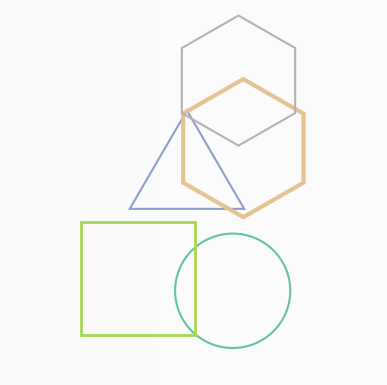[{"shape": "circle", "thickness": 1.5, "radius": 0.74, "center": [0.6, 0.245]}, {"shape": "triangle", "thickness": 1.5, "radius": 0.85, "center": [0.482, 0.543]}, {"shape": "square", "thickness": 2, "radius": 0.73, "center": [0.356, 0.277]}, {"shape": "hexagon", "thickness": 3, "radius": 0.9, "center": [0.628, 0.615]}, {"shape": "hexagon", "thickness": 1.5, "radius": 0.84, "center": [0.615, 0.791]}]